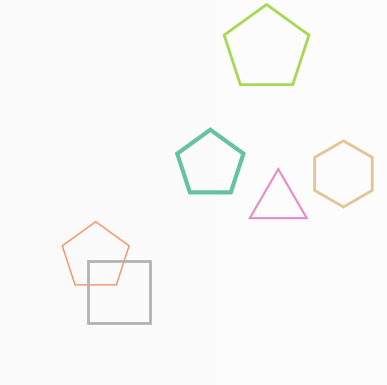[{"shape": "pentagon", "thickness": 3, "radius": 0.45, "center": [0.543, 0.573]}, {"shape": "pentagon", "thickness": 1, "radius": 0.45, "center": [0.247, 0.333]}, {"shape": "triangle", "thickness": 1.5, "radius": 0.42, "center": [0.718, 0.476]}, {"shape": "pentagon", "thickness": 2, "radius": 0.58, "center": [0.688, 0.873]}, {"shape": "hexagon", "thickness": 2, "radius": 0.43, "center": [0.886, 0.548]}, {"shape": "square", "thickness": 2, "radius": 0.4, "center": [0.308, 0.241]}]